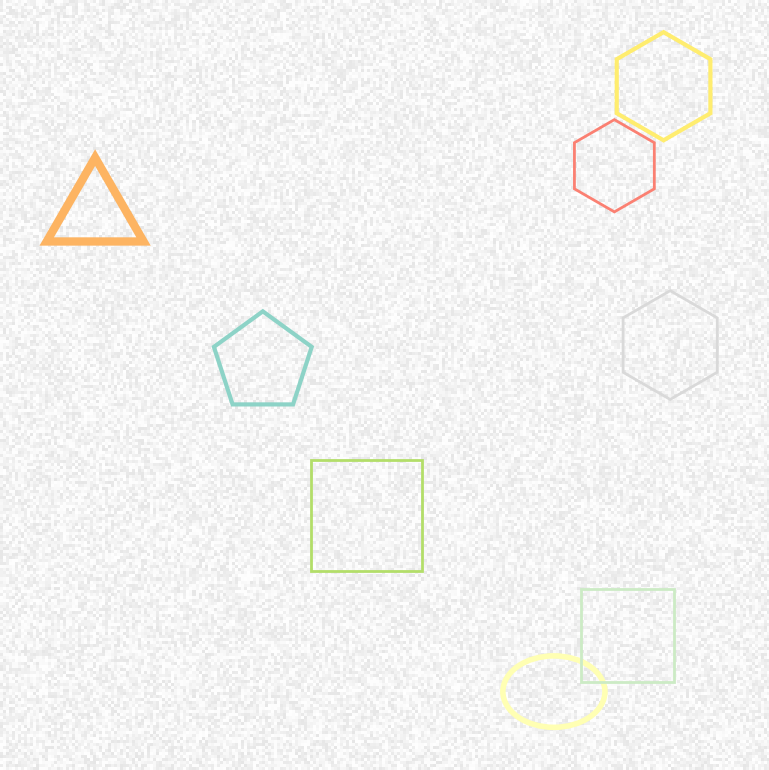[{"shape": "pentagon", "thickness": 1.5, "radius": 0.33, "center": [0.341, 0.529]}, {"shape": "oval", "thickness": 2, "radius": 0.33, "center": [0.719, 0.102]}, {"shape": "hexagon", "thickness": 1, "radius": 0.3, "center": [0.798, 0.785]}, {"shape": "triangle", "thickness": 3, "radius": 0.36, "center": [0.124, 0.723]}, {"shape": "square", "thickness": 1, "radius": 0.36, "center": [0.476, 0.33]}, {"shape": "hexagon", "thickness": 1, "radius": 0.35, "center": [0.87, 0.552]}, {"shape": "square", "thickness": 1, "radius": 0.3, "center": [0.815, 0.175]}, {"shape": "hexagon", "thickness": 1.5, "radius": 0.35, "center": [0.862, 0.888]}]